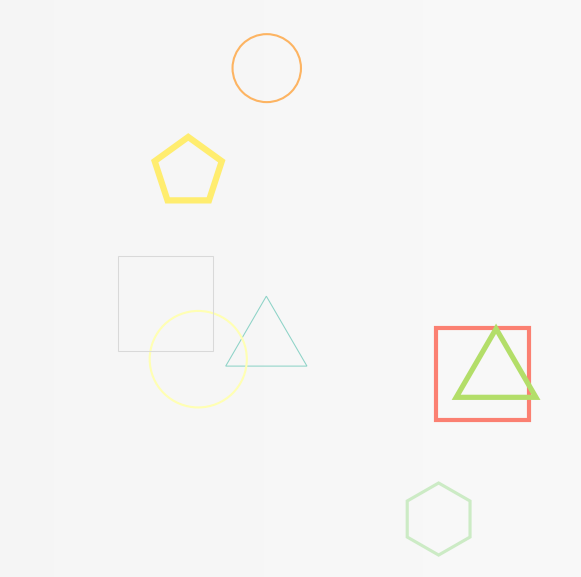[{"shape": "triangle", "thickness": 0.5, "radius": 0.4, "center": [0.458, 0.406]}, {"shape": "circle", "thickness": 1, "radius": 0.42, "center": [0.341, 0.377]}, {"shape": "square", "thickness": 2, "radius": 0.4, "center": [0.83, 0.351]}, {"shape": "circle", "thickness": 1, "radius": 0.29, "center": [0.459, 0.881]}, {"shape": "triangle", "thickness": 2.5, "radius": 0.4, "center": [0.853, 0.351]}, {"shape": "square", "thickness": 0.5, "radius": 0.41, "center": [0.285, 0.474]}, {"shape": "hexagon", "thickness": 1.5, "radius": 0.31, "center": [0.755, 0.1]}, {"shape": "pentagon", "thickness": 3, "radius": 0.3, "center": [0.324, 0.701]}]